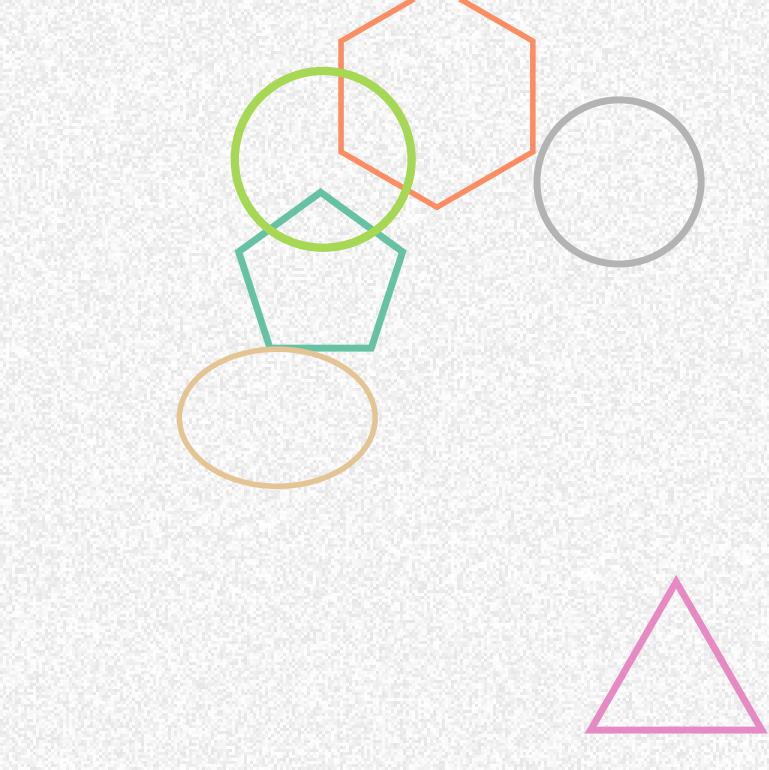[{"shape": "pentagon", "thickness": 2.5, "radius": 0.56, "center": [0.416, 0.638]}, {"shape": "hexagon", "thickness": 2, "radius": 0.72, "center": [0.567, 0.875]}, {"shape": "triangle", "thickness": 2.5, "radius": 0.64, "center": [0.878, 0.116]}, {"shape": "circle", "thickness": 3, "radius": 0.57, "center": [0.42, 0.793]}, {"shape": "oval", "thickness": 2, "radius": 0.64, "center": [0.36, 0.457]}, {"shape": "circle", "thickness": 2.5, "radius": 0.53, "center": [0.804, 0.764]}]